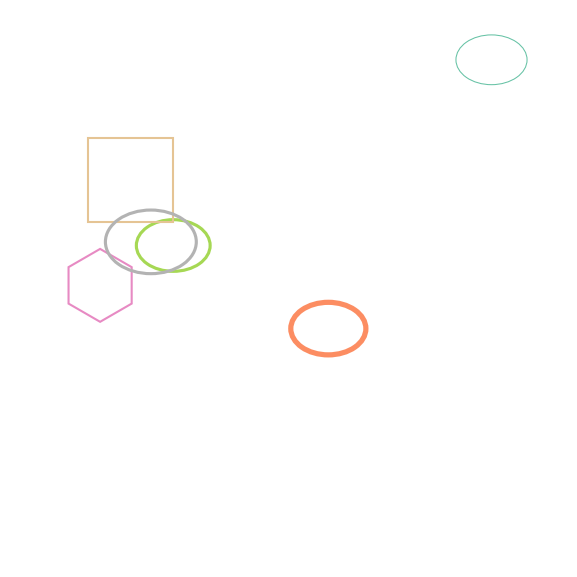[{"shape": "oval", "thickness": 0.5, "radius": 0.31, "center": [0.851, 0.896]}, {"shape": "oval", "thickness": 2.5, "radius": 0.33, "center": [0.569, 0.43]}, {"shape": "hexagon", "thickness": 1, "radius": 0.32, "center": [0.173, 0.505]}, {"shape": "oval", "thickness": 1.5, "radius": 0.32, "center": [0.3, 0.574]}, {"shape": "square", "thickness": 1, "radius": 0.37, "center": [0.226, 0.687]}, {"shape": "oval", "thickness": 1.5, "radius": 0.39, "center": [0.261, 0.58]}]